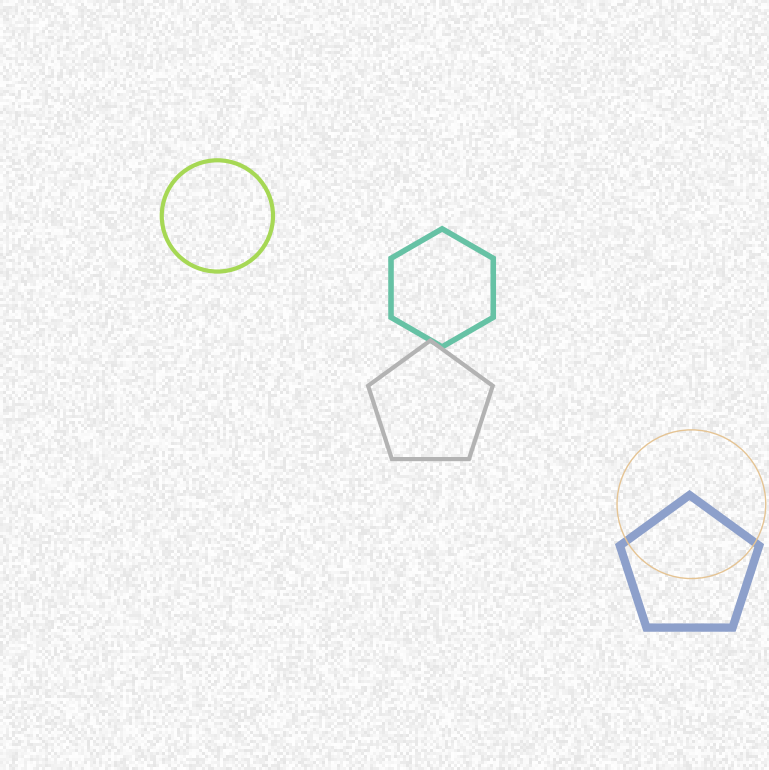[{"shape": "hexagon", "thickness": 2, "radius": 0.38, "center": [0.574, 0.626]}, {"shape": "pentagon", "thickness": 3, "radius": 0.48, "center": [0.895, 0.262]}, {"shape": "circle", "thickness": 1.5, "radius": 0.36, "center": [0.282, 0.72]}, {"shape": "circle", "thickness": 0.5, "radius": 0.48, "center": [0.898, 0.345]}, {"shape": "pentagon", "thickness": 1.5, "radius": 0.43, "center": [0.559, 0.473]}]